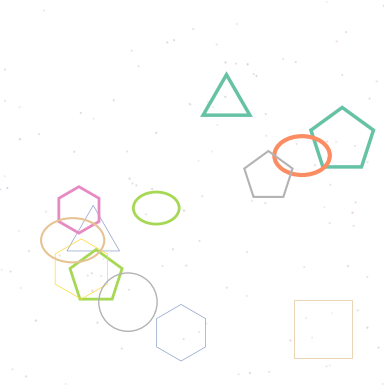[{"shape": "pentagon", "thickness": 2.5, "radius": 0.43, "center": [0.889, 0.635]}, {"shape": "triangle", "thickness": 2.5, "radius": 0.35, "center": [0.588, 0.736]}, {"shape": "oval", "thickness": 3, "radius": 0.36, "center": [0.785, 0.596]}, {"shape": "triangle", "thickness": 0.5, "radius": 0.39, "center": [0.242, 0.388]}, {"shape": "hexagon", "thickness": 0.5, "radius": 0.37, "center": [0.47, 0.136]}, {"shape": "hexagon", "thickness": 2, "radius": 0.3, "center": [0.205, 0.455]}, {"shape": "pentagon", "thickness": 2, "radius": 0.36, "center": [0.25, 0.281]}, {"shape": "oval", "thickness": 2, "radius": 0.3, "center": [0.406, 0.46]}, {"shape": "hexagon", "thickness": 0.5, "radius": 0.39, "center": [0.211, 0.301]}, {"shape": "oval", "thickness": 1.5, "radius": 0.41, "center": [0.189, 0.376]}, {"shape": "square", "thickness": 0.5, "radius": 0.38, "center": [0.839, 0.145]}, {"shape": "pentagon", "thickness": 1.5, "radius": 0.33, "center": [0.697, 0.542]}, {"shape": "circle", "thickness": 1, "radius": 0.38, "center": [0.332, 0.215]}]